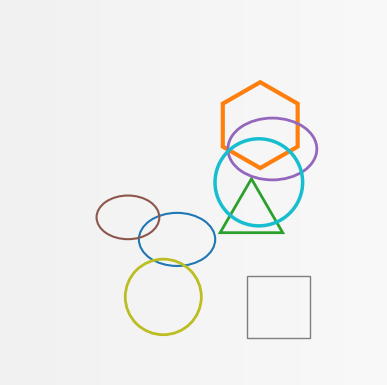[{"shape": "oval", "thickness": 1.5, "radius": 0.49, "center": [0.457, 0.378]}, {"shape": "hexagon", "thickness": 3, "radius": 0.56, "center": [0.672, 0.675]}, {"shape": "triangle", "thickness": 2, "radius": 0.47, "center": [0.649, 0.442]}, {"shape": "oval", "thickness": 2, "radius": 0.57, "center": [0.703, 0.613]}, {"shape": "oval", "thickness": 1.5, "radius": 0.4, "center": [0.33, 0.435]}, {"shape": "square", "thickness": 1, "radius": 0.41, "center": [0.718, 0.203]}, {"shape": "circle", "thickness": 2, "radius": 0.49, "center": [0.421, 0.229]}, {"shape": "circle", "thickness": 2.5, "radius": 0.57, "center": [0.668, 0.526]}]